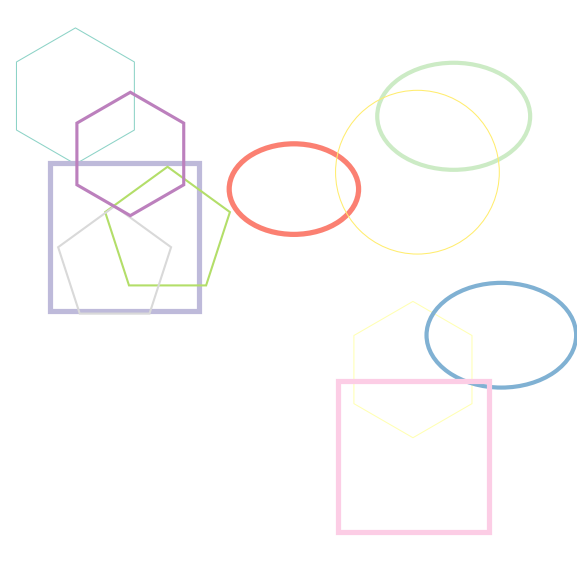[{"shape": "hexagon", "thickness": 0.5, "radius": 0.59, "center": [0.131, 0.833]}, {"shape": "hexagon", "thickness": 0.5, "radius": 0.59, "center": [0.715, 0.359]}, {"shape": "square", "thickness": 2.5, "radius": 0.64, "center": [0.215, 0.588]}, {"shape": "oval", "thickness": 2.5, "radius": 0.56, "center": [0.509, 0.672]}, {"shape": "oval", "thickness": 2, "radius": 0.65, "center": [0.868, 0.419]}, {"shape": "pentagon", "thickness": 1, "radius": 0.57, "center": [0.29, 0.597]}, {"shape": "square", "thickness": 2.5, "radius": 0.65, "center": [0.716, 0.209]}, {"shape": "pentagon", "thickness": 1, "radius": 0.51, "center": [0.198, 0.539]}, {"shape": "hexagon", "thickness": 1.5, "radius": 0.53, "center": [0.226, 0.733]}, {"shape": "oval", "thickness": 2, "radius": 0.66, "center": [0.786, 0.798]}, {"shape": "circle", "thickness": 0.5, "radius": 0.71, "center": [0.723, 0.701]}]